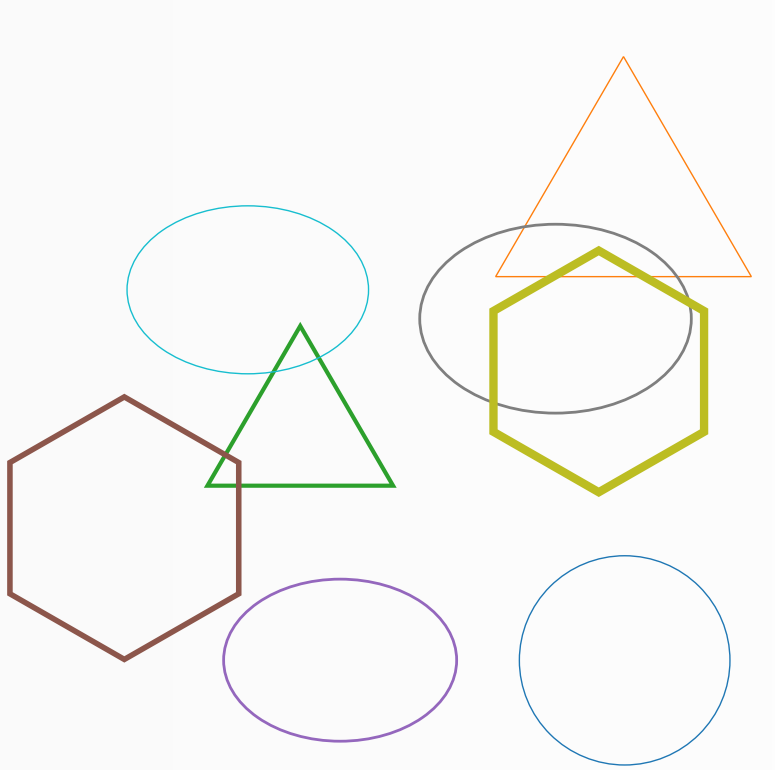[{"shape": "circle", "thickness": 0.5, "radius": 0.68, "center": [0.806, 0.142]}, {"shape": "triangle", "thickness": 0.5, "radius": 0.95, "center": [0.805, 0.736]}, {"shape": "triangle", "thickness": 1.5, "radius": 0.69, "center": [0.387, 0.438]}, {"shape": "oval", "thickness": 1, "radius": 0.75, "center": [0.439, 0.143]}, {"shape": "hexagon", "thickness": 2, "radius": 0.85, "center": [0.16, 0.314]}, {"shape": "oval", "thickness": 1, "radius": 0.88, "center": [0.717, 0.586]}, {"shape": "hexagon", "thickness": 3, "radius": 0.78, "center": [0.773, 0.518]}, {"shape": "oval", "thickness": 0.5, "radius": 0.78, "center": [0.32, 0.624]}]